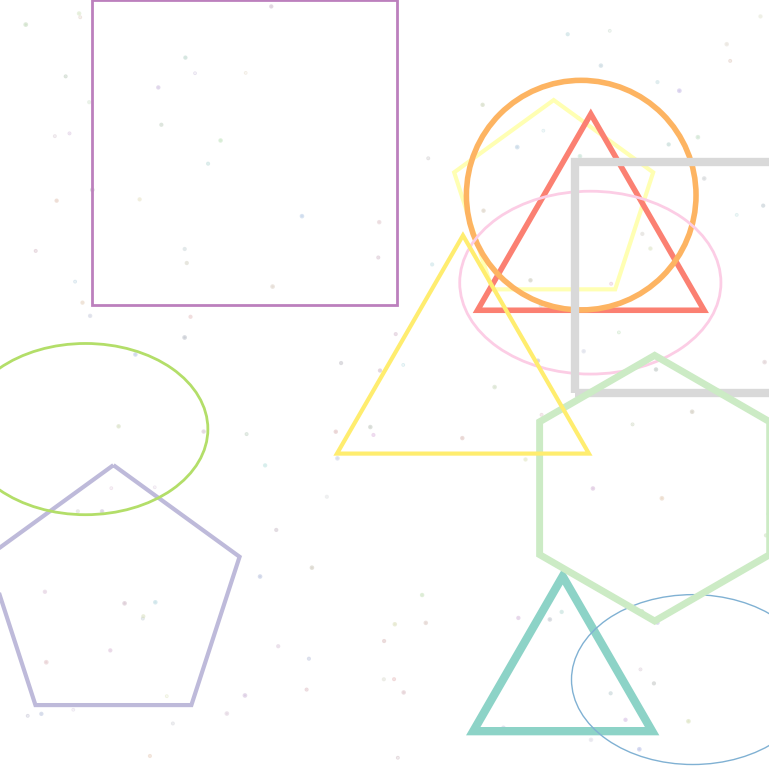[{"shape": "triangle", "thickness": 3, "radius": 0.67, "center": [0.731, 0.117]}, {"shape": "pentagon", "thickness": 1.5, "radius": 0.68, "center": [0.719, 0.734]}, {"shape": "pentagon", "thickness": 1.5, "radius": 0.86, "center": [0.147, 0.224]}, {"shape": "triangle", "thickness": 2, "radius": 0.85, "center": [0.767, 0.682]}, {"shape": "oval", "thickness": 0.5, "radius": 0.79, "center": [0.9, 0.117]}, {"shape": "circle", "thickness": 2, "radius": 0.75, "center": [0.755, 0.747]}, {"shape": "oval", "thickness": 1, "radius": 0.79, "center": [0.111, 0.443]}, {"shape": "oval", "thickness": 1, "radius": 0.85, "center": [0.767, 0.633]}, {"shape": "square", "thickness": 3, "radius": 0.75, "center": [0.897, 0.64]}, {"shape": "square", "thickness": 1, "radius": 0.99, "center": [0.318, 0.802]}, {"shape": "hexagon", "thickness": 2.5, "radius": 0.86, "center": [0.85, 0.366]}, {"shape": "triangle", "thickness": 1.5, "radius": 0.94, "center": [0.601, 0.505]}]